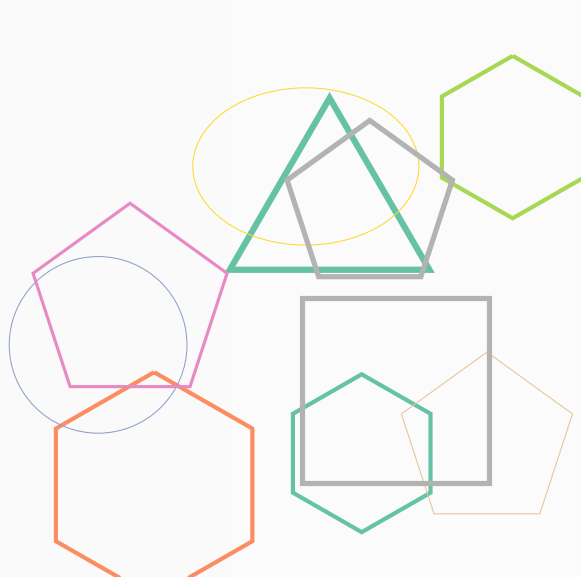[{"shape": "hexagon", "thickness": 2, "radius": 0.68, "center": [0.622, 0.214]}, {"shape": "triangle", "thickness": 3, "radius": 0.99, "center": [0.567, 0.631]}, {"shape": "hexagon", "thickness": 2, "radius": 0.98, "center": [0.265, 0.16]}, {"shape": "circle", "thickness": 0.5, "radius": 0.76, "center": [0.169, 0.402]}, {"shape": "pentagon", "thickness": 1.5, "radius": 0.88, "center": [0.224, 0.472]}, {"shape": "hexagon", "thickness": 2, "radius": 0.7, "center": [0.882, 0.762]}, {"shape": "oval", "thickness": 0.5, "radius": 0.97, "center": [0.526, 0.711]}, {"shape": "pentagon", "thickness": 0.5, "radius": 0.77, "center": [0.838, 0.235]}, {"shape": "pentagon", "thickness": 2.5, "radius": 0.75, "center": [0.636, 0.641]}, {"shape": "square", "thickness": 2.5, "radius": 0.8, "center": [0.68, 0.323]}]